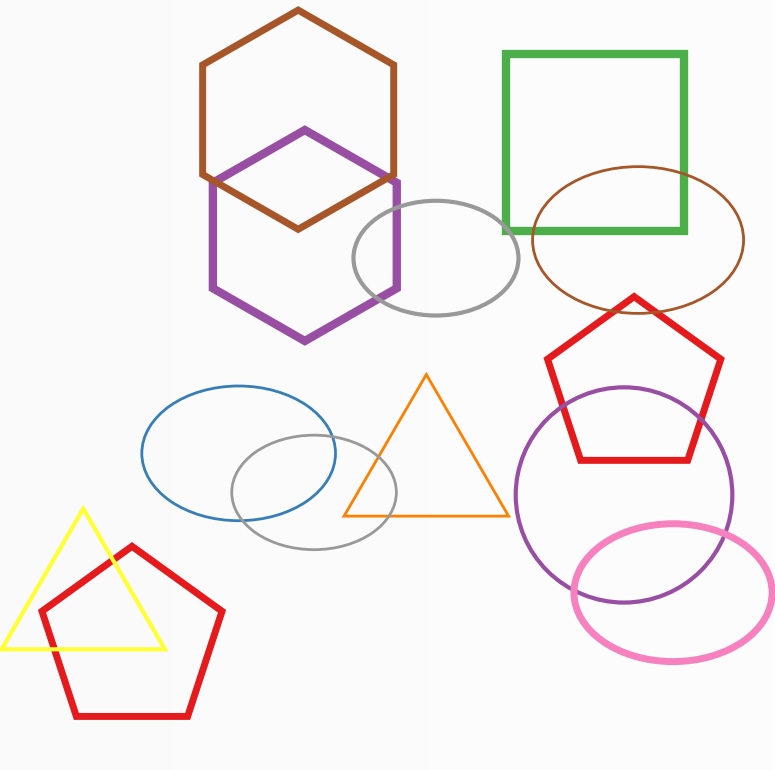[{"shape": "pentagon", "thickness": 2.5, "radius": 0.59, "center": [0.818, 0.497]}, {"shape": "pentagon", "thickness": 2.5, "radius": 0.61, "center": [0.17, 0.168]}, {"shape": "oval", "thickness": 1, "radius": 0.62, "center": [0.308, 0.411]}, {"shape": "square", "thickness": 3, "radius": 0.57, "center": [0.768, 0.815]}, {"shape": "circle", "thickness": 1.5, "radius": 0.7, "center": [0.805, 0.357]}, {"shape": "hexagon", "thickness": 3, "radius": 0.68, "center": [0.393, 0.694]}, {"shape": "triangle", "thickness": 1, "radius": 0.61, "center": [0.55, 0.391]}, {"shape": "triangle", "thickness": 1.5, "radius": 0.61, "center": [0.107, 0.218]}, {"shape": "hexagon", "thickness": 2.5, "radius": 0.71, "center": [0.385, 0.845]}, {"shape": "oval", "thickness": 1, "radius": 0.68, "center": [0.823, 0.688]}, {"shape": "oval", "thickness": 2.5, "radius": 0.64, "center": [0.868, 0.23]}, {"shape": "oval", "thickness": 1.5, "radius": 0.53, "center": [0.563, 0.665]}, {"shape": "oval", "thickness": 1, "radius": 0.53, "center": [0.405, 0.361]}]